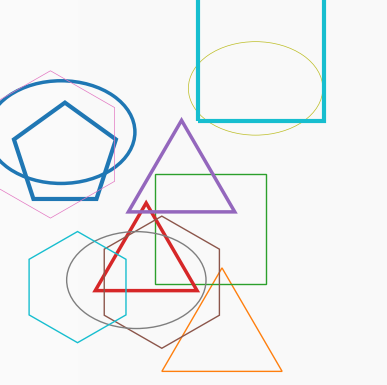[{"shape": "oval", "thickness": 2.5, "radius": 0.95, "center": [0.158, 0.657]}, {"shape": "pentagon", "thickness": 3, "radius": 0.69, "center": [0.168, 0.595]}, {"shape": "triangle", "thickness": 1, "radius": 0.9, "center": [0.573, 0.125]}, {"shape": "square", "thickness": 1, "radius": 0.72, "center": [0.544, 0.405]}, {"shape": "triangle", "thickness": 2.5, "radius": 0.76, "center": [0.377, 0.321]}, {"shape": "triangle", "thickness": 2.5, "radius": 0.79, "center": [0.469, 0.529]}, {"shape": "hexagon", "thickness": 1, "radius": 0.86, "center": [0.418, 0.267]}, {"shape": "hexagon", "thickness": 0.5, "radius": 0.96, "center": [0.13, 0.625]}, {"shape": "oval", "thickness": 1, "radius": 0.9, "center": [0.352, 0.273]}, {"shape": "oval", "thickness": 0.5, "radius": 0.87, "center": [0.66, 0.77]}, {"shape": "hexagon", "thickness": 1, "radius": 0.72, "center": [0.2, 0.254]}, {"shape": "square", "thickness": 3, "radius": 0.82, "center": [0.673, 0.849]}]